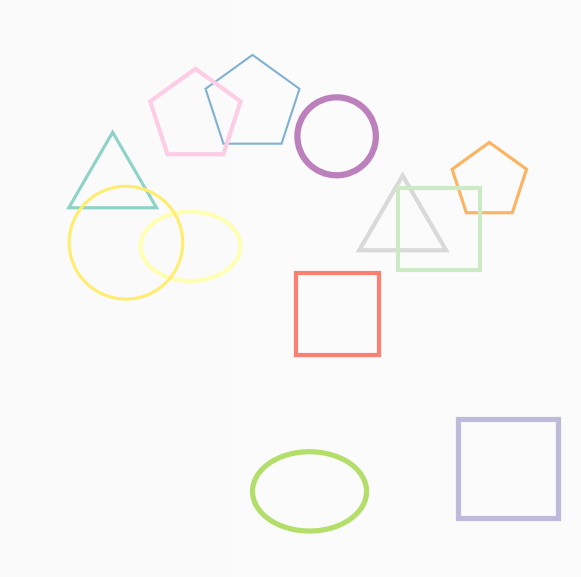[{"shape": "triangle", "thickness": 1.5, "radius": 0.44, "center": [0.194, 0.683]}, {"shape": "oval", "thickness": 2, "radius": 0.43, "center": [0.328, 0.573]}, {"shape": "square", "thickness": 2.5, "radius": 0.43, "center": [0.873, 0.188]}, {"shape": "square", "thickness": 2, "radius": 0.36, "center": [0.581, 0.455]}, {"shape": "pentagon", "thickness": 1, "radius": 0.43, "center": [0.434, 0.819]}, {"shape": "pentagon", "thickness": 1.5, "radius": 0.34, "center": [0.842, 0.685]}, {"shape": "oval", "thickness": 2.5, "radius": 0.49, "center": [0.533, 0.148]}, {"shape": "pentagon", "thickness": 2, "radius": 0.41, "center": [0.336, 0.798]}, {"shape": "triangle", "thickness": 2, "radius": 0.43, "center": [0.693, 0.609]}, {"shape": "circle", "thickness": 3, "radius": 0.34, "center": [0.579, 0.763]}, {"shape": "square", "thickness": 2, "radius": 0.35, "center": [0.755, 0.602]}, {"shape": "circle", "thickness": 1.5, "radius": 0.49, "center": [0.217, 0.579]}]